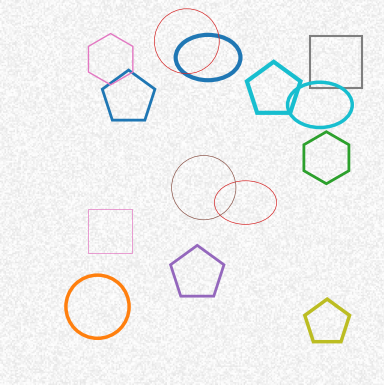[{"shape": "pentagon", "thickness": 2, "radius": 0.36, "center": [0.334, 0.746]}, {"shape": "oval", "thickness": 3, "radius": 0.42, "center": [0.54, 0.851]}, {"shape": "circle", "thickness": 2.5, "radius": 0.41, "center": [0.253, 0.203]}, {"shape": "hexagon", "thickness": 2, "radius": 0.34, "center": [0.848, 0.59]}, {"shape": "oval", "thickness": 0.5, "radius": 0.4, "center": [0.638, 0.474]}, {"shape": "circle", "thickness": 0.5, "radius": 0.42, "center": [0.485, 0.893]}, {"shape": "pentagon", "thickness": 2, "radius": 0.36, "center": [0.512, 0.29]}, {"shape": "circle", "thickness": 0.5, "radius": 0.42, "center": [0.529, 0.513]}, {"shape": "square", "thickness": 0.5, "radius": 0.29, "center": [0.286, 0.4]}, {"shape": "hexagon", "thickness": 1, "radius": 0.33, "center": [0.287, 0.846]}, {"shape": "square", "thickness": 1.5, "radius": 0.34, "center": [0.872, 0.84]}, {"shape": "pentagon", "thickness": 2.5, "radius": 0.31, "center": [0.85, 0.162]}, {"shape": "oval", "thickness": 2.5, "radius": 0.42, "center": [0.831, 0.728]}, {"shape": "pentagon", "thickness": 3, "radius": 0.37, "center": [0.711, 0.766]}]